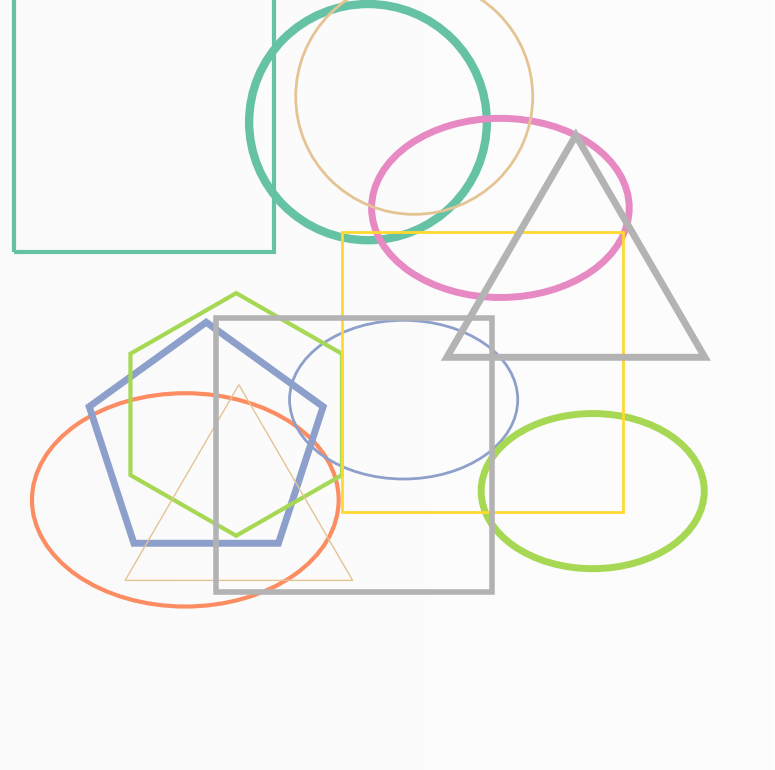[{"shape": "square", "thickness": 1.5, "radius": 0.84, "center": [0.186, 0.841]}, {"shape": "circle", "thickness": 3, "radius": 0.77, "center": [0.475, 0.841]}, {"shape": "oval", "thickness": 1.5, "radius": 0.99, "center": [0.239, 0.351]}, {"shape": "pentagon", "thickness": 2.5, "radius": 0.79, "center": [0.266, 0.423]}, {"shape": "oval", "thickness": 1, "radius": 0.74, "center": [0.521, 0.481]}, {"shape": "oval", "thickness": 2.5, "radius": 0.83, "center": [0.646, 0.73]}, {"shape": "oval", "thickness": 2.5, "radius": 0.72, "center": [0.765, 0.362]}, {"shape": "hexagon", "thickness": 1.5, "radius": 0.79, "center": [0.305, 0.462]}, {"shape": "square", "thickness": 1, "radius": 0.91, "center": [0.622, 0.517]}, {"shape": "circle", "thickness": 1, "radius": 0.76, "center": [0.534, 0.875]}, {"shape": "triangle", "thickness": 0.5, "radius": 0.85, "center": [0.308, 0.331]}, {"shape": "triangle", "thickness": 2.5, "radius": 0.96, "center": [0.743, 0.632]}, {"shape": "square", "thickness": 2, "radius": 0.89, "center": [0.456, 0.409]}]